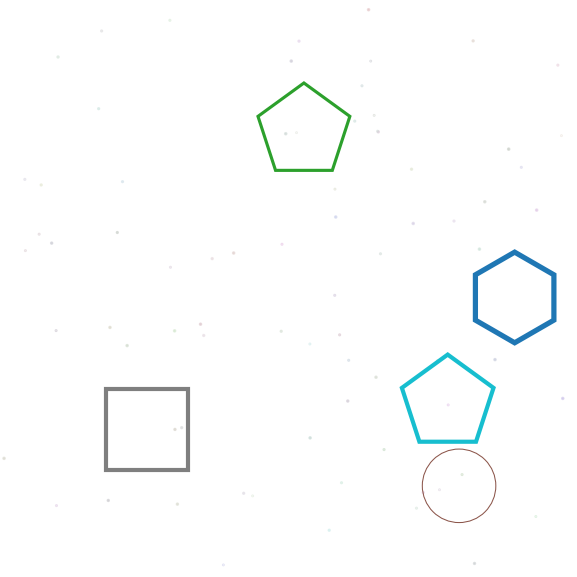[{"shape": "hexagon", "thickness": 2.5, "radius": 0.39, "center": [0.891, 0.484]}, {"shape": "pentagon", "thickness": 1.5, "radius": 0.42, "center": [0.526, 0.772]}, {"shape": "circle", "thickness": 0.5, "radius": 0.32, "center": [0.795, 0.158]}, {"shape": "square", "thickness": 2, "radius": 0.35, "center": [0.254, 0.255]}, {"shape": "pentagon", "thickness": 2, "radius": 0.42, "center": [0.775, 0.302]}]